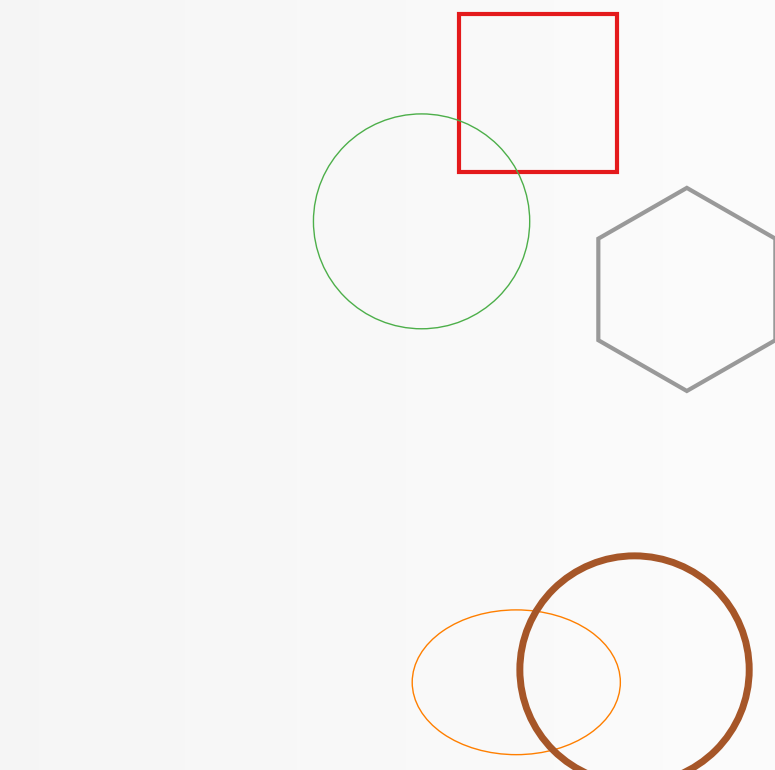[{"shape": "square", "thickness": 1.5, "radius": 0.51, "center": [0.694, 0.879]}, {"shape": "circle", "thickness": 0.5, "radius": 0.7, "center": [0.544, 0.713]}, {"shape": "oval", "thickness": 0.5, "radius": 0.67, "center": [0.666, 0.114]}, {"shape": "circle", "thickness": 2.5, "radius": 0.74, "center": [0.819, 0.13]}, {"shape": "hexagon", "thickness": 1.5, "radius": 0.66, "center": [0.886, 0.624]}]